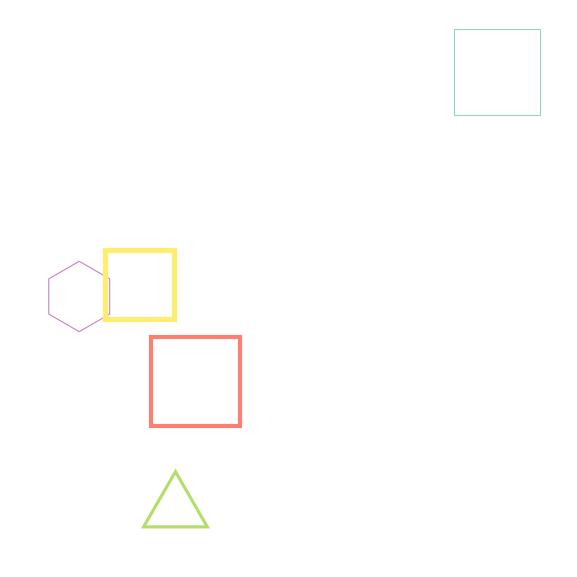[{"shape": "square", "thickness": 0.5, "radius": 0.37, "center": [0.86, 0.875]}, {"shape": "square", "thickness": 2, "radius": 0.38, "center": [0.338, 0.339]}, {"shape": "triangle", "thickness": 1.5, "radius": 0.32, "center": [0.304, 0.119]}, {"shape": "hexagon", "thickness": 0.5, "radius": 0.3, "center": [0.137, 0.486]}, {"shape": "square", "thickness": 2.5, "radius": 0.3, "center": [0.241, 0.507]}]